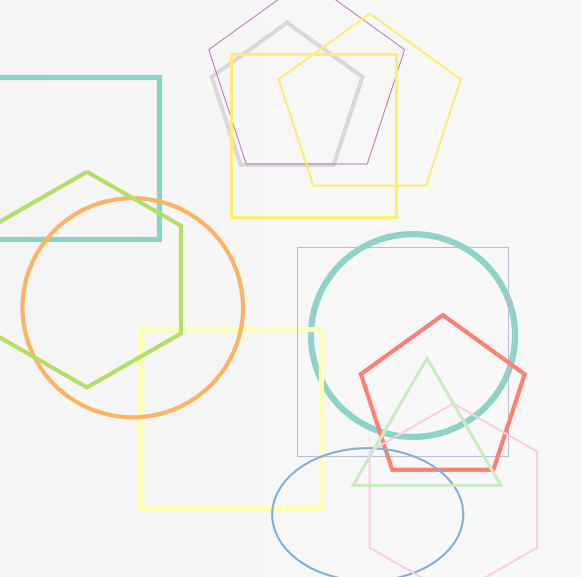[{"shape": "square", "thickness": 2.5, "radius": 0.7, "center": [0.134, 0.726]}, {"shape": "circle", "thickness": 3, "radius": 0.88, "center": [0.711, 0.418]}, {"shape": "square", "thickness": 2.5, "radius": 0.78, "center": [0.396, 0.274]}, {"shape": "square", "thickness": 0.5, "radius": 0.9, "center": [0.692, 0.39]}, {"shape": "pentagon", "thickness": 2, "radius": 0.74, "center": [0.762, 0.305]}, {"shape": "oval", "thickness": 1, "radius": 0.82, "center": [0.633, 0.108]}, {"shape": "circle", "thickness": 2, "radius": 0.95, "center": [0.228, 0.466]}, {"shape": "hexagon", "thickness": 2, "radius": 0.93, "center": [0.15, 0.515]}, {"shape": "hexagon", "thickness": 1, "radius": 0.83, "center": [0.78, 0.134]}, {"shape": "pentagon", "thickness": 2, "radius": 0.68, "center": [0.494, 0.824]}, {"shape": "pentagon", "thickness": 0.5, "radius": 0.89, "center": [0.528, 0.858]}, {"shape": "triangle", "thickness": 1.5, "radius": 0.73, "center": [0.735, 0.232]}, {"shape": "square", "thickness": 1.5, "radius": 0.71, "center": [0.539, 0.765]}, {"shape": "pentagon", "thickness": 1, "radius": 0.82, "center": [0.636, 0.811]}]